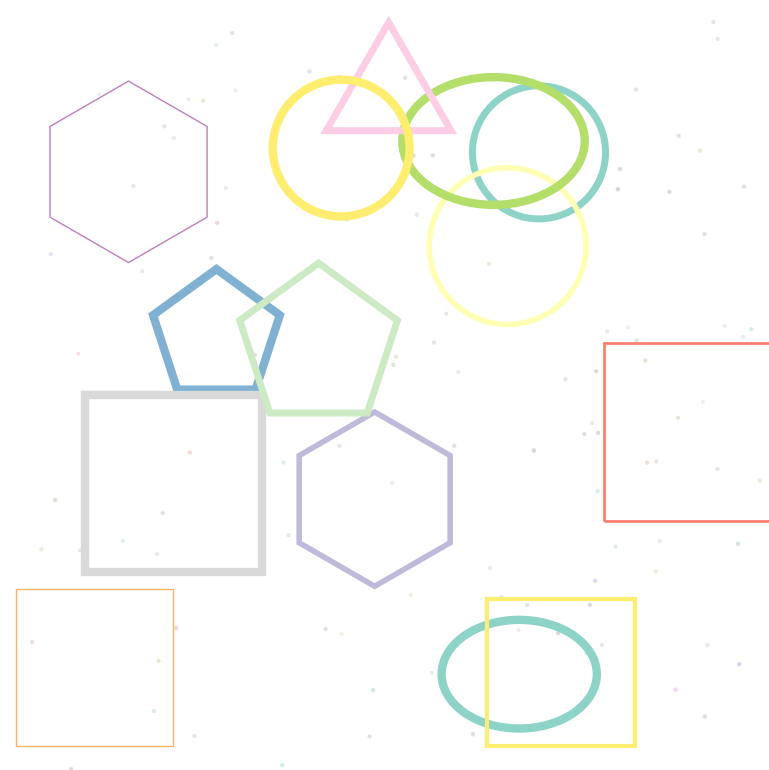[{"shape": "oval", "thickness": 3, "radius": 0.5, "center": [0.674, 0.124]}, {"shape": "circle", "thickness": 2.5, "radius": 0.43, "center": [0.7, 0.802]}, {"shape": "circle", "thickness": 2, "radius": 0.51, "center": [0.659, 0.68]}, {"shape": "hexagon", "thickness": 2, "radius": 0.57, "center": [0.487, 0.352]}, {"shape": "square", "thickness": 1, "radius": 0.58, "center": [0.9, 0.439]}, {"shape": "pentagon", "thickness": 3, "radius": 0.43, "center": [0.281, 0.564]}, {"shape": "square", "thickness": 0.5, "radius": 0.51, "center": [0.123, 0.134]}, {"shape": "oval", "thickness": 3, "radius": 0.59, "center": [0.641, 0.817]}, {"shape": "triangle", "thickness": 2.5, "radius": 0.47, "center": [0.505, 0.877]}, {"shape": "square", "thickness": 3, "radius": 0.57, "center": [0.225, 0.372]}, {"shape": "hexagon", "thickness": 0.5, "radius": 0.59, "center": [0.167, 0.777]}, {"shape": "pentagon", "thickness": 2.5, "radius": 0.54, "center": [0.414, 0.551]}, {"shape": "circle", "thickness": 3, "radius": 0.44, "center": [0.443, 0.808]}, {"shape": "square", "thickness": 1.5, "radius": 0.48, "center": [0.728, 0.127]}]